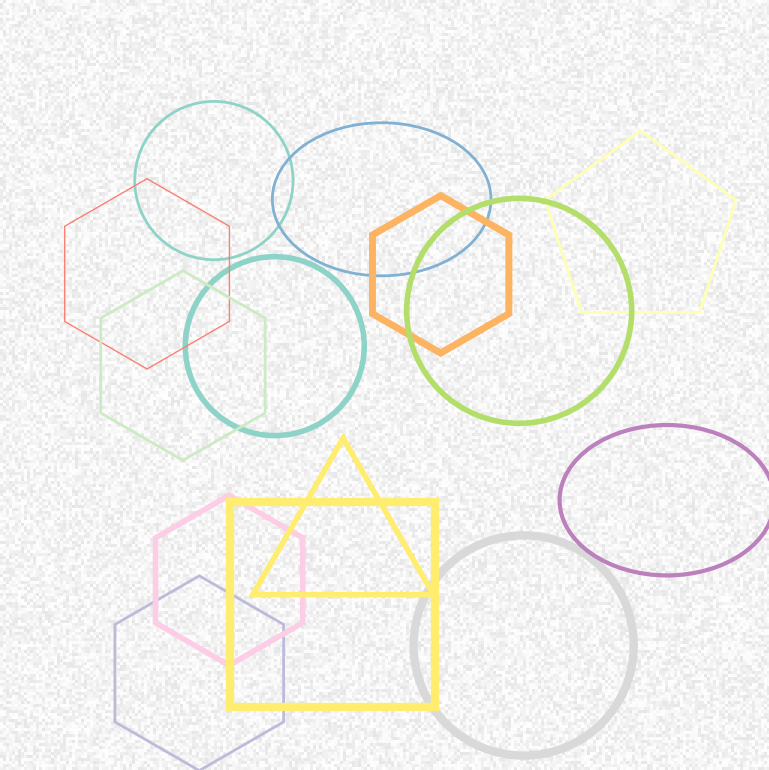[{"shape": "circle", "thickness": 1, "radius": 0.51, "center": [0.278, 0.766]}, {"shape": "circle", "thickness": 2, "radius": 0.58, "center": [0.357, 0.55]}, {"shape": "pentagon", "thickness": 1, "radius": 0.65, "center": [0.832, 0.7]}, {"shape": "hexagon", "thickness": 1, "radius": 0.63, "center": [0.259, 0.126]}, {"shape": "hexagon", "thickness": 0.5, "radius": 0.62, "center": [0.191, 0.644]}, {"shape": "oval", "thickness": 1, "radius": 0.71, "center": [0.496, 0.741]}, {"shape": "hexagon", "thickness": 2.5, "radius": 0.51, "center": [0.572, 0.644]}, {"shape": "circle", "thickness": 2, "radius": 0.73, "center": [0.674, 0.596]}, {"shape": "hexagon", "thickness": 2, "radius": 0.55, "center": [0.298, 0.246]}, {"shape": "circle", "thickness": 3, "radius": 0.72, "center": [0.68, 0.162]}, {"shape": "oval", "thickness": 1.5, "radius": 0.7, "center": [0.866, 0.35]}, {"shape": "hexagon", "thickness": 1, "radius": 0.62, "center": [0.238, 0.525]}, {"shape": "square", "thickness": 3, "radius": 0.66, "center": [0.432, 0.215]}, {"shape": "triangle", "thickness": 2, "radius": 0.68, "center": [0.446, 0.295]}]